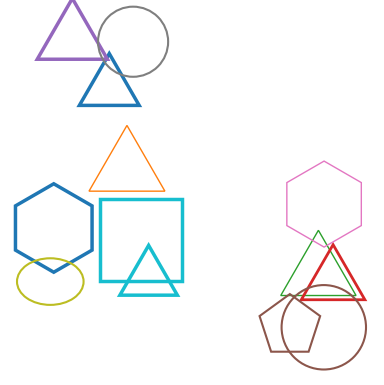[{"shape": "hexagon", "thickness": 2.5, "radius": 0.57, "center": [0.14, 0.408]}, {"shape": "triangle", "thickness": 2.5, "radius": 0.45, "center": [0.284, 0.771]}, {"shape": "triangle", "thickness": 1, "radius": 0.57, "center": [0.33, 0.56]}, {"shape": "triangle", "thickness": 1, "radius": 0.56, "center": [0.827, 0.289]}, {"shape": "triangle", "thickness": 2, "radius": 0.48, "center": [0.865, 0.269]}, {"shape": "triangle", "thickness": 2.5, "radius": 0.53, "center": [0.188, 0.899]}, {"shape": "pentagon", "thickness": 1.5, "radius": 0.41, "center": [0.753, 0.153]}, {"shape": "circle", "thickness": 1.5, "radius": 0.55, "center": [0.841, 0.15]}, {"shape": "hexagon", "thickness": 1, "radius": 0.56, "center": [0.842, 0.47]}, {"shape": "circle", "thickness": 1.5, "radius": 0.46, "center": [0.346, 0.892]}, {"shape": "oval", "thickness": 1.5, "radius": 0.43, "center": [0.131, 0.269]}, {"shape": "triangle", "thickness": 2.5, "radius": 0.43, "center": [0.386, 0.276]}, {"shape": "square", "thickness": 2.5, "radius": 0.53, "center": [0.366, 0.376]}]